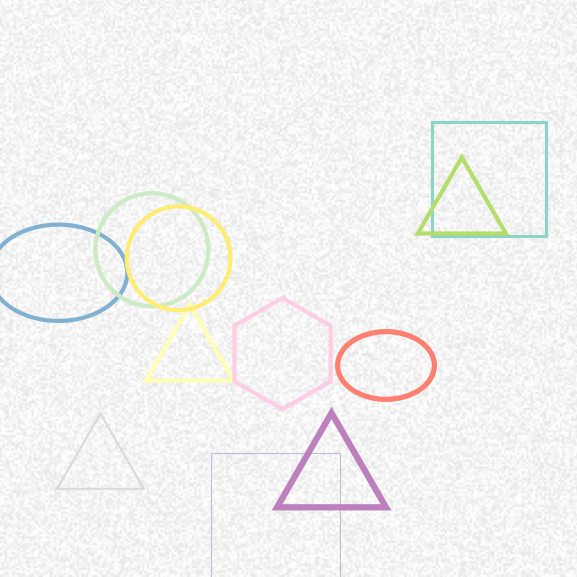[{"shape": "square", "thickness": 1.5, "radius": 0.49, "center": [0.847, 0.689]}, {"shape": "triangle", "thickness": 2, "radius": 0.44, "center": [0.329, 0.384]}, {"shape": "square", "thickness": 0.5, "radius": 0.56, "center": [0.477, 0.103]}, {"shape": "oval", "thickness": 2.5, "radius": 0.42, "center": [0.668, 0.366]}, {"shape": "oval", "thickness": 2, "radius": 0.6, "center": [0.101, 0.527]}, {"shape": "triangle", "thickness": 2, "radius": 0.44, "center": [0.8, 0.639]}, {"shape": "hexagon", "thickness": 2, "radius": 0.48, "center": [0.489, 0.387]}, {"shape": "triangle", "thickness": 1, "radius": 0.43, "center": [0.174, 0.196]}, {"shape": "triangle", "thickness": 3, "radius": 0.54, "center": [0.574, 0.175]}, {"shape": "circle", "thickness": 2, "radius": 0.49, "center": [0.263, 0.567]}, {"shape": "circle", "thickness": 2, "radius": 0.45, "center": [0.309, 0.552]}]